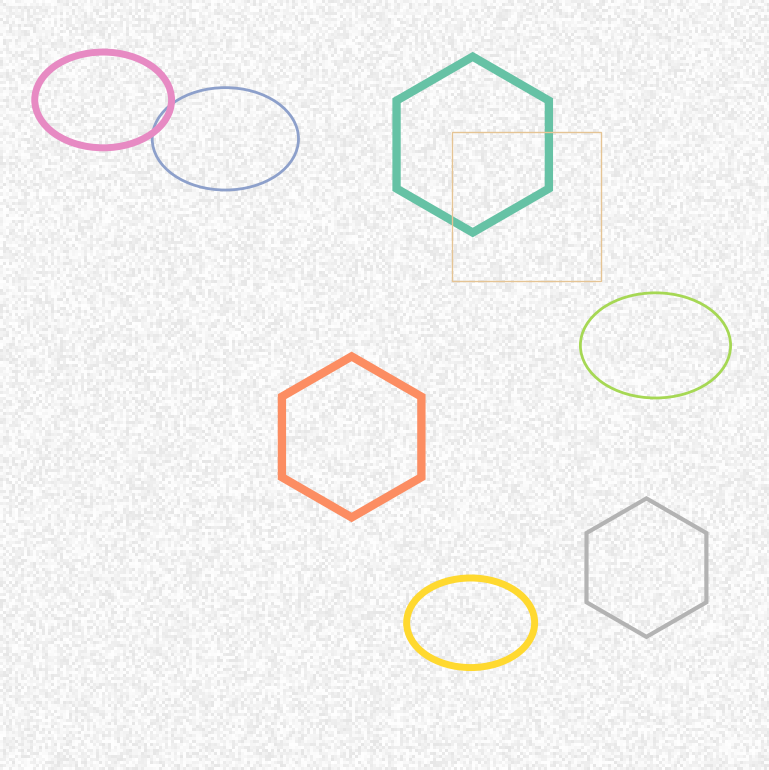[{"shape": "hexagon", "thickness": 3, "radius": 0.57, "center": [0.614, 0.812]}, {"shape": "hexagon", "thickness": 3, "radius": 0.52, "center": [0.457, 0.433]}, {"shape": "oval", "thickness": 1, "radius": 0.47, "center": [0.293, 0.82]}, {"shape": "oval", "thickness": 2.5, "radius": 0.44, "center": [0.134, 0.87]}, {"shape": "oval", "thickness": 1, "radius": 0.49, "center": [0.851, 0.551]}, {"shape": "oval", "thickness": 2.5, "radius": 0.42, "center": [0.611, 0.191]}, {"shape": "square", "thickness": 0.5, "radius": 0.48, "center": [0.684, 0.732]}, {"shape": "hexagon", "thickness": 1.5, "radius": 0.45, "center": [0.84, 0.263]}]